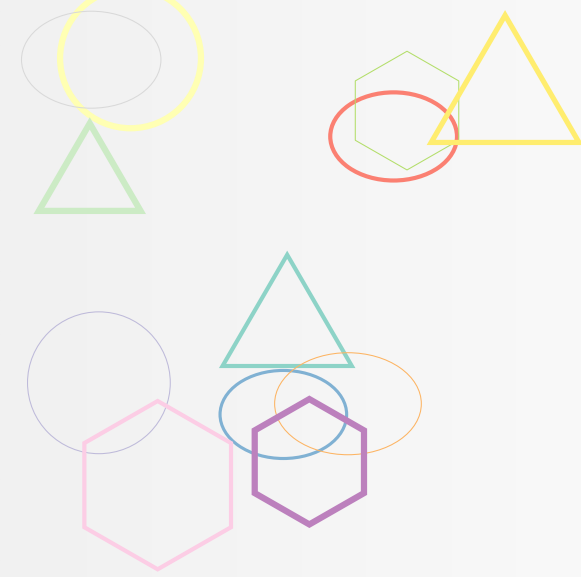[{"shape": "triangle", "thickness": 2, "radius": 0.64, "center": [0.494, 0.43]}, {"shape": "circle", "thickness": 3, "radius": 0.61, "center": [0.225, 0.898]}, {"shape": "circle", "thickness": 0.5, "radius": 0.61, "center": [0.17, 0.336]}, {"shape": "oval", "thickness": 2, "radius": 0.55, "center": [0.677, 0.763]}, {"shape": "oval", "thickness": 1.5, "radius": 0.54, "center": [0.487, 0.281]}, {"shape": "oval", "thickness": 0.5, "radius": 0.63, "center": [0.599, 0.3]}, {"shape": "hexagon", "thickness": 0.5, "radius": 0.51, "center": [0.7, 0.808]}, {"shape": "hexagon", "thickness": 2, "radius": 0.73, "center": [0.271, 0.159]}, {"shape": "oval", "thickness": 0.5, "radius": 0.6, "center": [0.157, 0.896]}, {"shape": "hexagon", "thickness": 3, "radius": 0.54, "center": [0.532, 0.2]}, {"shape": "triangle", "thickness": 3, "radius": 0.5, "center": [0.154, 0.684]}, {"shape": "triangle", "thickness": 2.5, "radius": 0.73, "center": [0.869, 0.826]}]